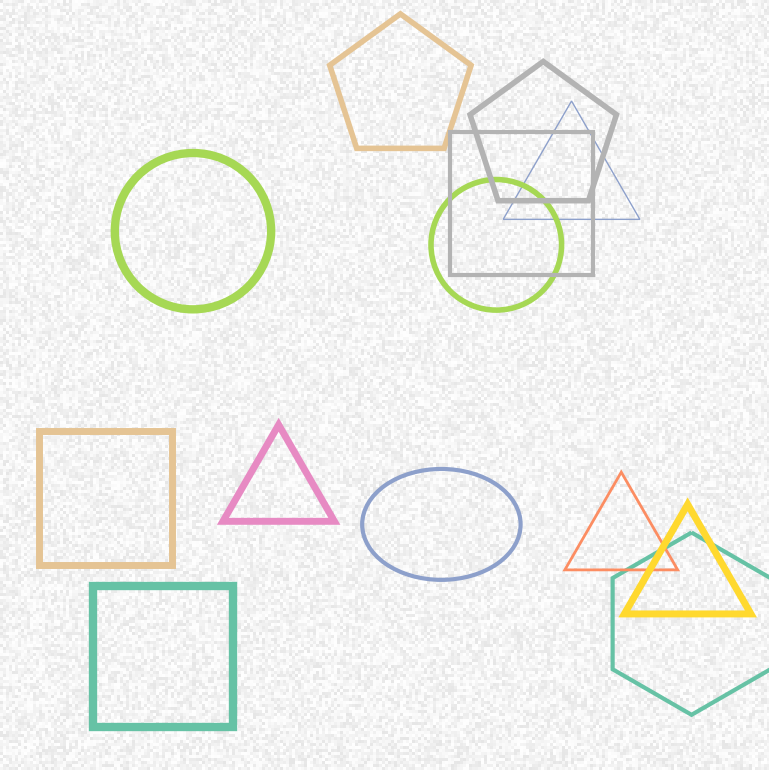[{"shape": "square", "thickness": 3, "radius": 0.46, "center": [0.212, 0.147]}, {"shape": "hexagon", "thickness": 1.5, "radius": 0.59, "center": [0.898, 0.19]}, {"shape": "triangle", "thickness": 1, "radius": 0.42, "center": [0.807, 0.302]}, {"shape": "oval", "thickness": 1.5, "radius": 0.51, "center": [0.573, 0.319]}, {"shape": "triangle", "thickness": 0.5, "radius": 0.51, "center": [0.742, 0.766]}, {"shape": "triangle", "thickness": 2.5, "radius": 0.42, "center": [0.362, 0.365]}, {"shape": "circle", "thickness": 3, "radius": 0.51, "center": [0.251, 0.7]}, {"shape": "circle", "thickness": 2, "radius": 0.42, "center": [0.645, 0.682]}, {"shape": "triangle", "thickness": 2.5, "radius": 0.47, "center": [0.893, 0.25]}, {"shape": "square", "thickness": 2.5, "radius": 0.43, "center": [0.137, 0.353]}, {"shape": "pentagon", "thickness": 2, "radius": 0.48, "center": [0.52, 0.885]}, {"shape": "pentagon", "thickness": 2, "radius": 0.5, "center": [0.706, 0.82]}, {"shape": "square", "thickness": 1.5, "radius": 0.46, "center": [0.677, 0.736]}]